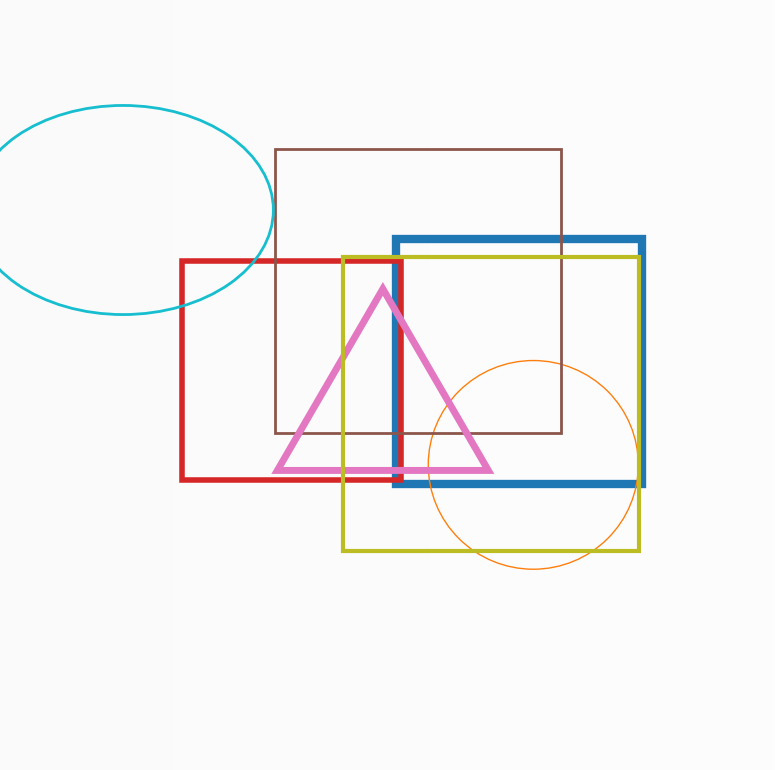[{"shape": "square", "thickness": 3, "radius": 0.79, "center": [0.669, 0.531]}, {"shape": "circle", "thickness": 0.5, "radius": 0.68, "center": [0.688, 0.396]}, {"shape": "square", "thickness": 2, "radius": 0.71, "center": [0.376, 0.519]}, {"shape": "square", "thickness": 1, "radius": 0.92, "center": [0.54, 0.622]}, {"shape": "triangle", "thickness": 2.5, "radius": 0.79, "center": [0.494, 0.468]}, {"shape": "square", "thickness": 1.5, "radius": 0.95, "center": [0.633, 0.475]}, {"shape": "oval", "thickness": 1, "radius": 0.97, "center": [0.159, 0.727]}]